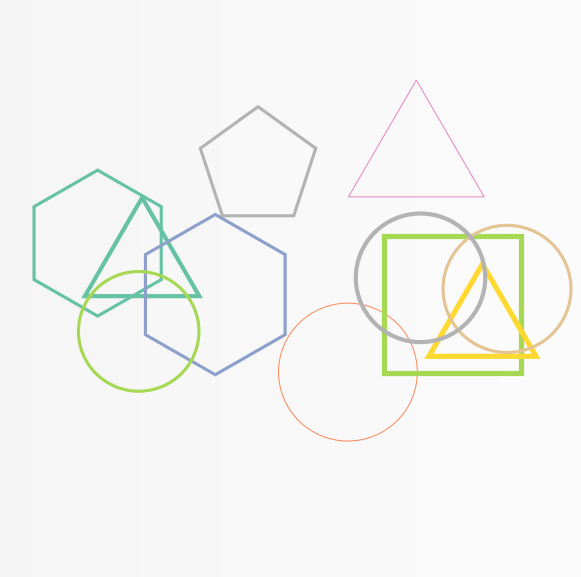[{"shape": "hexagon", "thickness": 1.5, "radius": 0.63, "center": [0.168, 0.578]}, {"shape": "triangle", "thickness": 2, "radius": 0.57, "center": [0.244, 0.543]}, {"shape": "circle", "thickness": 0.5, "radius": 0.6, "center": [0.599, 0.355]}, {"shape": "hexagon", "thickness": 1.5, "radius": 0.69, "center": [0.37, 0.489]}, {"shape": "triangle", "thickness": 0.5, "radius": 0.67, "center": [0.716, 0.726]}, {"shape": "square", "thickness": 2.5, "radius": 0.59, "center": [0.778, 0.472]}, {"shape": "circle", "thickness": 1.5, "radius": 0.52, "center": [0.239, 0.425]}, {"shape": "triangle", "thickness": 2.5, "radius": 0.53, "center": [0.83, 0.435]}, {"shape": "circle", "thickness": 1.5, "radius": 0.55, "center": [0.872, 0.499]}, {"shape": "circle", "thickness": 2, "radius": 0.56, "center": [0.723, 0.518]}, {"shape": "pentagon", "thickness": 1.5, "radius": 0.52, "center": [0.444, 0.71]}]